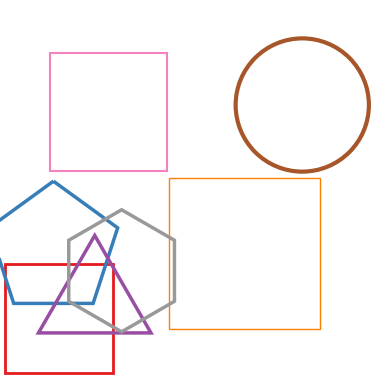[{"shape": "square", "thickness": 2, "radius": 0.71, "center": [0.153, 0.172]}, {"shape": "pentagon", "thickness": 2.5, "radius": 0.88, "center": [0.139, 0.354]}, {"shape": "triangle", "thickness": 2.5, "radius": 0.84, "center": [0.246, 0.22]}, {"shape": "square", "thickness": 1, "radius": 0.98, "center": [0.635, 0.341]}, {"shape": "circle", "thickness": 3, "radius": 0.87, "center": [0.785, 0.727]}, {"shape": "square", "thickness": 1.5, "radius": 0.76, "center": [0.282, 0.71]}, {"shape": "hexagon", "thickness": 2.5, "radius": 0.79, "center": [0.316, 0.297]}]